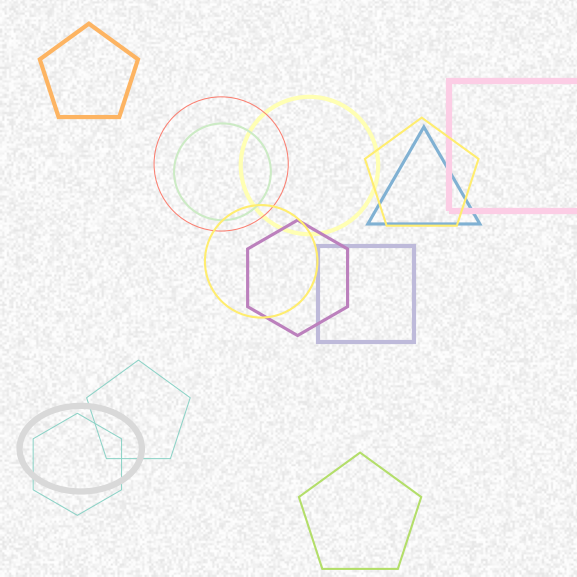[{"shape": "hexagon", "thickness": 0.5, "radius": 0.44, "center": [0.134, 0.195]}, {"shape": "pentagon", "thickness": 0.5, "radius": 0.47, "center": [0.24, 0.281]}, {"shape": "circle", "thickness": 2, "radius": 0.59, "center": [0.536, 0.713]}, {"shape": "square", "thickness": 2, "radius": 0.41, "center": [0.634, 0.49]}, {"shape": "circle", "thickness": 0.5, "radius": 0.58, "center": [0.383, 0.715]}, {"shape": "triangle", "thickness": 1.5, "radius": 0.56, "center": [0.734, 0.667]}, {"shape": "pentagon", "thickness": 2, "radius": 0.45, "center": [0.154, 0.869]}, {"shape": "pentagon", "thickness": 1, "radius": 0.56, "center": [0.624, 0.104]}, {"shape": "square", "thickness": 3, "radius": 0.56, "center": [0.889, 0.746]}, {"shape": "oval", "thickness": 3, "radius": 0.53, "center": [0.14, 0.222]}, {"shape": "hexagon", "thickness": 1.5, "radius": 0.5, "center": [0.515, 0.518]}, {"shape": "circle", "thickness": 1, "radius": 0.42, "center": [0.385, 0.702]}, {"shape": "pentagon", "thickness": 1, "radius": 0.52, "center": [0.73, 0.692]}, {"shape": "circle", "thickness": 1, "radius": 0.49, "center": [0.452, 0.547]}]